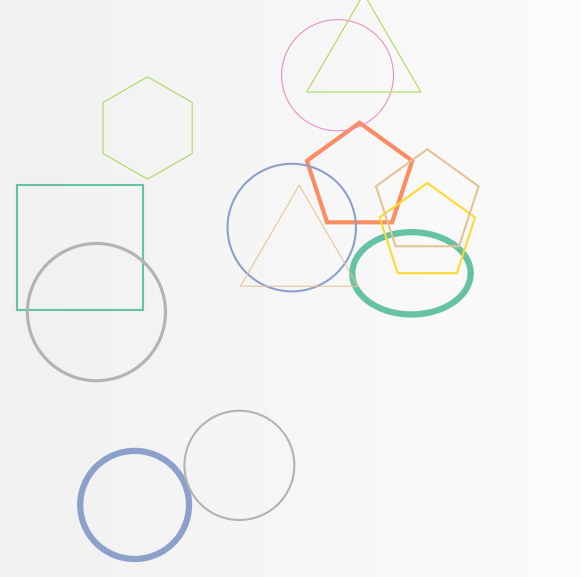[{"shape": "oval", "thickness": 3, "radius": 0.51, "center": [0.708, 0.526]}, {"shape": "square", "thickness": 1, "radius": 0.54, "center": [0.137, 0.571]}, {"shape": "pentagon", "thickness": 2, "radius": 0.48, "center": [0.619, 0.691]}, {"shape": "circle", "thickness": 3, "radius": 0.47, "center": [0.232, 0.125]}, {"shape": "circle", "thickness": 1, "radius": 0.55, "center": [0.502, 0.605]}, {"shape": "circle", "thickness": 0.5, "radius": 0.48, "center": [0.581, 0.869]}, {"shape": "hexagon", "thickness": 0.5, "radius": 0.44, "center": [0.254, 0.777]}, {"shape": "triangle", "thickness": 0.5, "radius": 0.57, "center": [0.626, 0.896]}, {"shape": "pentagon", "thickness": 1, "radius": 0.43, "center": [0.735, 0.596]}, {"shape": "pentagon", "thickness": 1, "radius": 0.46, "center": [0.735, 0.648]}, {"shape": "triangle", "thickness": 0.5, "radius": 0.58, "center": [0.515, 0.562]}, {"shape": "circle", "thickness": 1.5, "radius": 0.59, "center": [0.166, 0.459]}, {"shape": "circle", "thickness": 1, "radius": 0.47, "center": [0.412, 0.193]}]